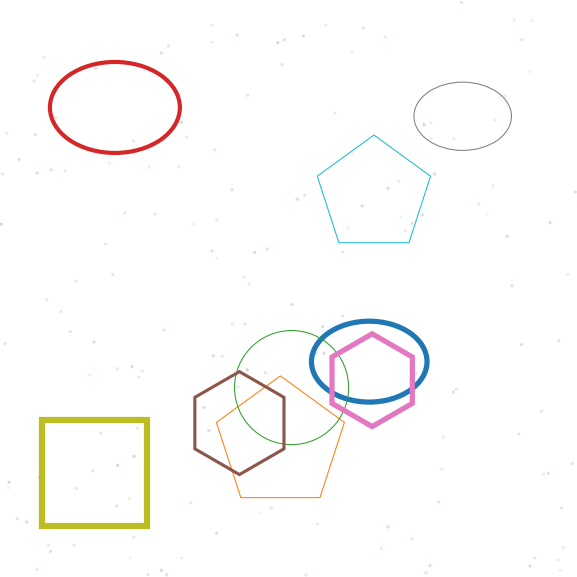[{"shape": "oval", "thickness": 2.5, "radius": 0.5, "center": [0.639, 0.373]}, {"shape": "pentagon", "thickness": 0.5, "radius": 0.58, "center": [0.486, 0.232]}, {"shape": "circle", "thickness": 0.5, "radius": 0.49, "center": [0.505, 0.328]}, {"shape": "oval", "thickness": 2, "radius": 0.56, "center": [0.199, 0.813]}, {"shape": "hexagon", "thickness": 1.5, "radius": 0.45, "center": [0.415, 0.267]}, {"shape": "hexagon", "thickness": 2.5, "radius": 0.4, "center": [0.644, 0.341]}, {"shape": "oval", "thickness": 0.5, "radius": 0.42, "center": [0.801, 0.798]}, {"shape": "square", "thickness": 3, "radius": 0.46, "center": [0.164, 0.18]}, {"shape": "pentagon", "thickness": 0.5, "radius": 0.52, "center": [0.647, 0.662]}]